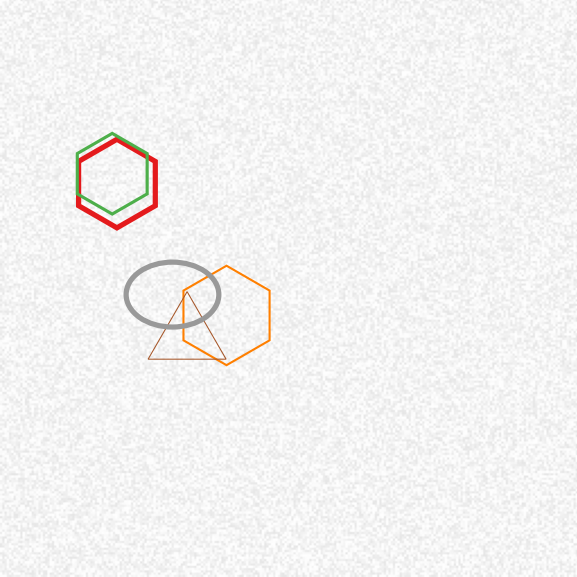[{"shape": "hexagon", "thickness": 2.5, "radius": 0.38, "center": [0.203, 0.681]}, {"shape": "hexagon", "thickness": 1.5, "radius": 0.35, "center": [0.194, 0.698]}, {"shape": "hexagon", "thickness": 1, "radius": 0.43, "center": [0.392, 0.453]}, {"shape": "triangle", "thickness": 0.5, "radius": 0.39, "center": [0.324, 0.416]}, {"shape": "oval", "thickness": 2.5, "radius": 0.4, "center": [0.299, 0.489]}]